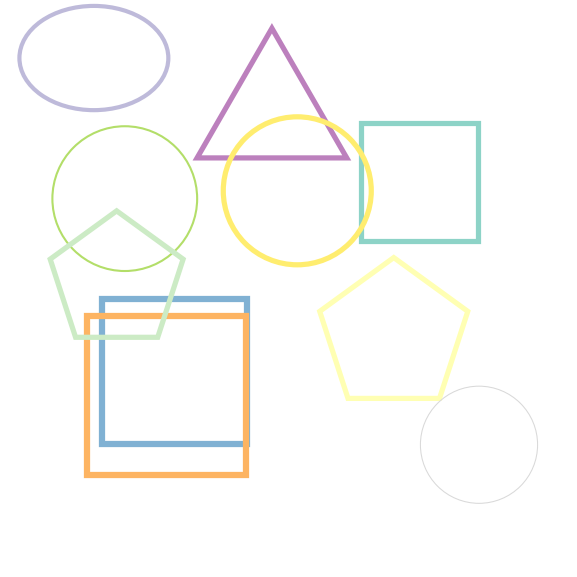[{"shape": "square", "thickness": 2.5, "radius": 0.51, "center": [0.726, 0.684]}, {"shape": "pentagon", "thickness": 2.5, "radius": 0.67, "center": [0.682, 0.418]}, {"shape": "oval", "thickness": 2, "radius": 0.64, "center": [0.163, 0.899]}, {"shape": "square", "thickness": 3, "radius": 0.63, "center": [0.302, 0.356]}, {"shape": "square", "thickness": 3, "radius": 0.69, "center": [0.289, 0.314]}, {"shape": "circle", "thickness": 1, "radius": 0.63, "center": [0.216, 0.655]}, {"shape": "circle", "thickness": 0.5, "radius": 0.51, "center": [0.829, 0.229]}, {"shape": "triangle", "thickness": 2.5, "radius": 0.75, "center": [0.471, 0.801]}, {"shape": "pentagon", "thickness": 2.5, "radius": 0.61, "center": [0.202, 0.513]}, {"shape": "circle", "thickness": 2.5, "radius": 0.64, "center": [0.515, 0.669]}]